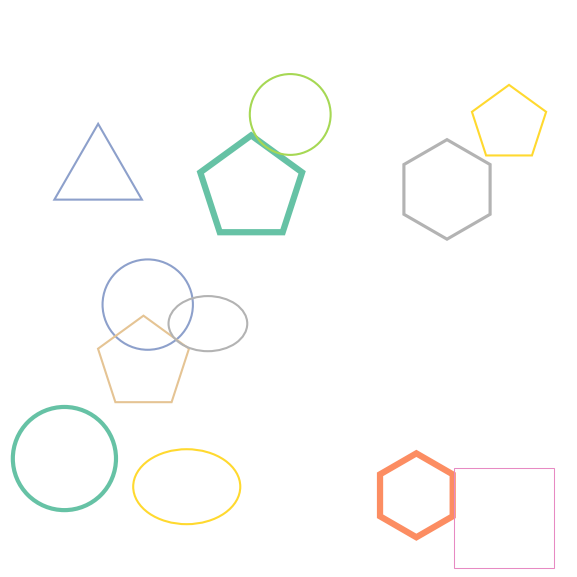[{"shape": "circle", "thickness": 2, "radius": 0.45, "center": [0.112, 0.205]}, {"shape": "pentagon", "thickness": 3, "radius": 0.46, "center": [0.435, 0.672]}, {"shape": "hexagon", "thickness": 3, "radius": 0.36, "center": [0.721, 0.141]}, {"shape": "circle", "thickness": 1, "radius": 0.39, "center": [0.256, 0.472]}, {"shape": "triangle", "thickness": 1, "radius": 0.44, "center": [0.17, 0.697]}, {"shape": "square", "thickness": 0.5, "radius": 0.43, "center": [0.873, 0.102]}, {"shape": "circle", "thickness": 1, "radius": 0.35, "center": [0.503, 0.801]}, {"shape": "oval", "thickness": 1, "radius": 0.46, "center": [0.323, 0.156]}, {"shape": "pentagon", "thickness": 1, "radius": 0.34, "center": [0.881, 0.785]}, {"shape": "pentagon", "thickness": 1, "radius": 0.41, "center": [0.248, 0.37]}, {"shape": "oval", "thickness": 1, "radius": 0.34, "center": [0.36, 0.439]}, {"shape": "hexagon", "thickness": 1.5, "radius": 0.43, "center": [0.774, 0.671]}]